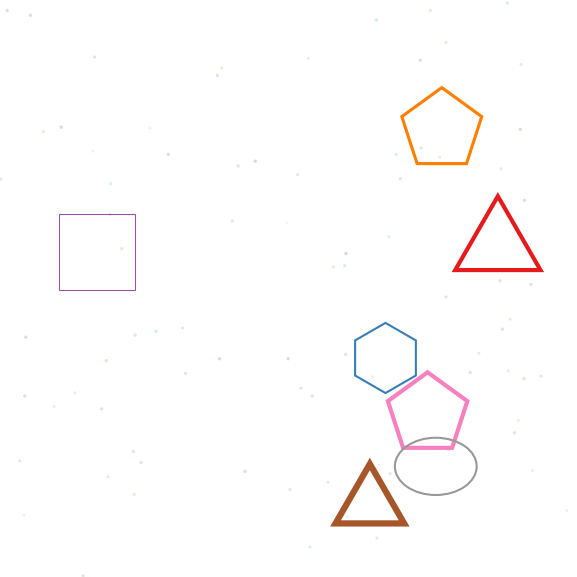[{"shape": "triangle", "thickness": 2, "radius": 0.43, "center": [0.862, 0.574]}, {"shape": "hexagon", "thickness": 1, "radius": 0.3, "center": [0.668, 0.379]}, {"shape": "square", "thickness": 0.5, "radius": 0.33, "center": [0.167, 0.563]}, {"shape": "pentagon", "thickness": 1.5, "radius": 0.36, "center": [0.765, 0.775]}, {"shape": "triangle", "thickness": 3, "radius": 0.34, "center": [0.64, 0.127]}, {"shape": "pentagon", "thickness": 2, "radius": 0.36, "center": [0.74, 0.282]}, {"shape": "oval", "thickness": 1, "radius": 0.35, "center": [0.755, 0.192]}]